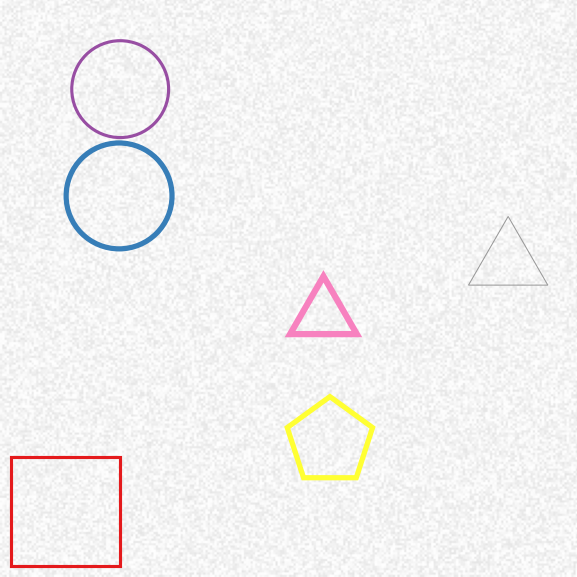[{"shape": "square", "thickness": 1.5, "radius": 0.47, "center": [0.113, 0.113]}, {"shape": "circle", "thickness": 2.5, "radius": 0.46, "center": [0.206, 0.66]}, {"shape": "circle", "thickness": 1.5, "radius": 0.42, "center": [0.208, 0.845]}, {"shape": "pentagon", "thickness": 2.5, "radius": 0.39, "center": [0.571, 0.235]}, {"shape": "triangle", "thickness": 3, "radius": 0.33, "center": [0.56, 0.454]}, {"shape": "triangle", "thickness": 0.5, "radius": 0.4, "center": [0.88, 0.545]}]